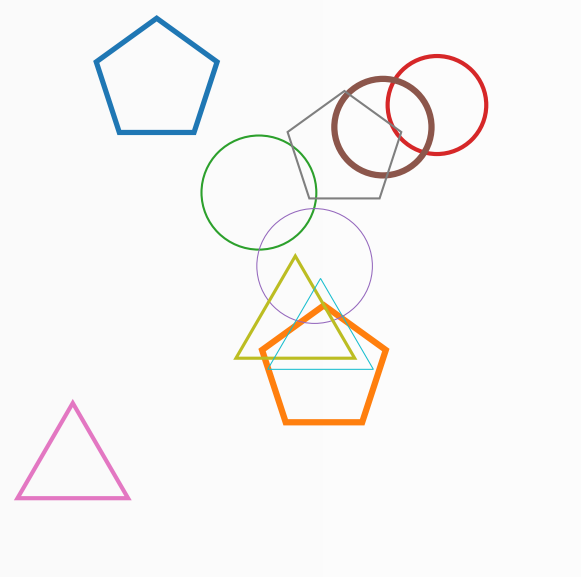[{"shape": "pentagon", "thickness": 2.5, "radius": 0.55, "center": [0.27, 0.858]}, {"shape": "pentagon", "thickness": 3, "radius": 0.56, "center": [0.557, 0.358]}, {"shape": "circle", "thickness": 1, "radius": 0.49, "center": [0.445, 0.666]}, {"shape": "circle", "thickness": 2, "radius": 0.42, "center": [0.752, 0.817]}, {"shape": "circle", "thickness": 0.5, "radius": 0.5, "center": [0.541, 0.539]}, {"shape": "circle", "thickness": 3, "radius": 0.42, "center": [0.659, 0.779]}, {"shape": "triangle", "thickness": 2, "radius": 0.55, "center": [0.125, 0.191]}, {"shape": "pentagon", "thickness": 1, "radius": 0.51, "center": [0.593, 0.739]}, {"shape": "triangle", "thickness": 1.5, "radius": 0.59, "center": [0.508, 0.438]}, {"shape": "triangle", "thickness": 0.5, "radius": 0.52, "center": [0.551, 0.412]}]